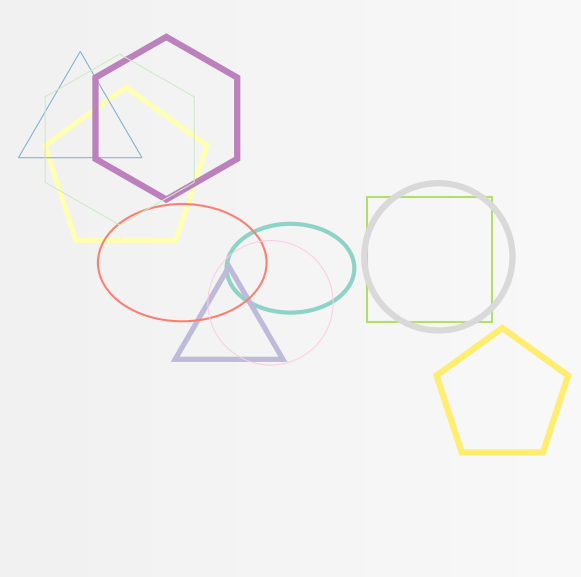[{"shape": "oval", "thickness": 2, "radius": 0.55, "center": [0.5, 0.535]}, {"shape": "pentagon", "thickness": 2.5, "radius": 0.73, "center": [0.217, 0.702]}, {"shape": "triangle", "thickness": 2.5, "radius": 0.54, "center": [0.394, 0.43]}, {"shape": "oval", "thickness": 1, "radius": 0.73, "center": [0.314, 0.544]}, {"shape": "triangle", "thickness": 0.5, "radius": 0.61, "center": [0.138, 0.787]}, {"shape": "square", "thickness": 1, "radius": 0.54, "center": [0.739, 0.55]}, {"shape": "circle", "thickness": 0.5, "radius": 0.54, "center": [0.465, 0.475]}, {"shape": "circle", "thickness": 3, "radius": 0.64, "center": [0.754, 0.554]}, {"shape": "hexagon", "thickness": 3, "radius": 0.7, "center": [0.286, 0.794]}, {"shape": "hexagon", "thickness": 0.5, "radius": 0.74, "center": [0.206, 0.757]}, {"shape": "pentagon", "thickness": 3, "radius": 0.6, "center": [0.864, 0.312]}]